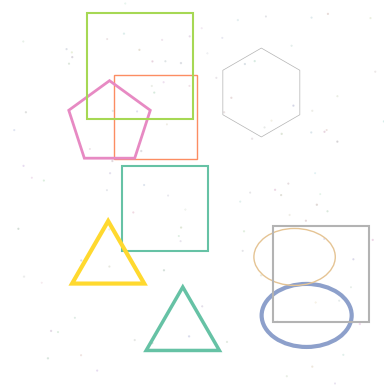[{"shape": "triangle", "thickness": 2.5, "radius": 0.55, "center": [0.475, 0.145]}, {"shape": "square", "thickness": 1.5, "radius": 0.56, "center": [0.43, 0.459]}, {"shape": "square", "thickness": 1, "radius": 0.54, "center": [0.405, 0.697]}, {"shape": "oval", "thickness": 3, "radius": 0.58, "center": [0.796, 0.181]}, {"shape": "pentagon", "thickness": 2, "radius": 0.56, "center": [0.284, 0.679]}, {"shape": "square", "thickness": 1.5, "radius": 0.69, "center": [0.363, 0.83]}, {"shape": "triangle", "thickness": 3, "radius": 0.54, "center": [0.281, 0.318]}, {"shape": "oval", "thickness": 1, "radius": 0.53, "center": [0.765, 0.333]}, {"shape": "square", "thickness": 1.5, "radius": 0.62, "center": [0.834, 0.289]}, {"shape": "hexagon", "thickness": 0.5, "radius": 0.58, "center": [0.679, 0.76]}]